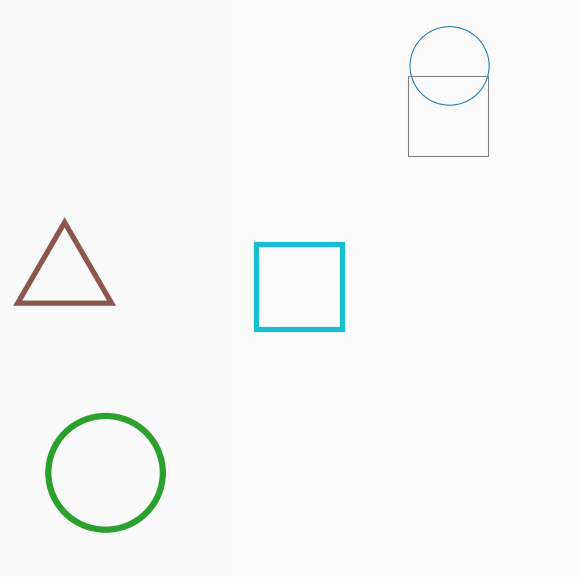[{"shape": "circle", "thickness": 0.5, "radius": 0.34, "center": [0.773, 0.885]}, {"shape": "circle", "thickness": 3, "radius": 0.49, "center": [0.182, 0.18]}, {"shape": "triangle", "thickness": 2.5, "radius": 0.47, "center": [0.111, 0.521]}, {"shape": "square", "thickness": 0.5, "radius": 0.34, "center": [0.771, 0.798]}, {"shape": "square", "thickness": 2.5, "radius": 0.37, "center": [0.514, 0.503]}]